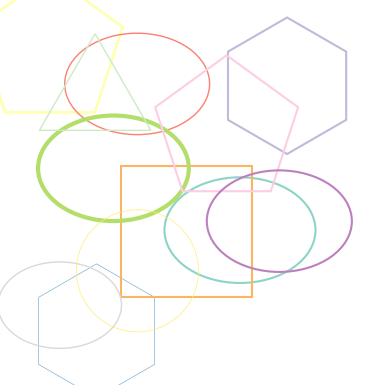[{"shape": "oval", "thickness": 1.5, "radius": 0.98, "center": [0.623, 0.402]}, {"shape": "pentagon", "thickness": 2, "radius": 0.99, "center": [0.13, 0.869]}, {"shape": "hexagon", "thickness": 1.5, "radius": 0.89, "center": [0.746, 0.777]}, {"shape": "oval", "thickness": 1, "radius": 0.94, "center": [0.356, 0.782]}, {"shape": "hexagon", "thickness": 0.5, "radius": 0.87, "center": [0.251, 0.141]}, {"shape": "square", "thickness": 1.5, "radius": 0.85, "center": [0.484, 0.4]}, {"shape": "oval", "thickness": 3, "radius": 0.98, "center": [0.295, 0.563]}, {"shape": "pentagon", "thickness": 1.5, "radius": 0.98, "center": [0.589, 0.661]}, {"shape": "oval", "thickness": 1, "radius": 0.8, "center": [0.155, 0.207]}, {"shape": "oval", "thickness": 1.5, "radius": 0.94, "center": [0.726, 0.426]}, {"shape": "triangle", "thickness": 1, "radius": 0.84, "center": [0.247, 0.745]}, {"shape": "circle", "thickness": 0.5, "radius": 0.79, "center": [0.357, 0.297]}]